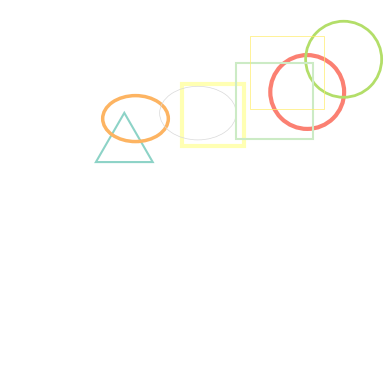[{"shape": "triangle", "thickness": 1.5, "radius": 0.43, "center": [0.323, 0.622]}, {"shape": "square", "thickness": 3, "radius": 0.4, "center": [0.552, 0.702]}, {"shape": "circle", "thickness": 3, "radius": 0.48, "center": [0.798, 0.761]}, {"shape": "oval", "thickness": 2.5, "radius": 0.43, "center": [0.352, 0.692]}, {"shape": "circle", "thickness": 2, "radius": 0.49, "center": [0.893, 0.846]}, {"shape": "oval", "thickness": 0.5, "radius": 0.5, "center": [0.514, 0.706]}, {"shape": "square", "thickness": 1.5, "radius": 0.5, "center": [0.712, 0.737]}, {"shape": "square", "thickness": 0.5, "radius": 0.48, "center": [0.745, 0.811]}]